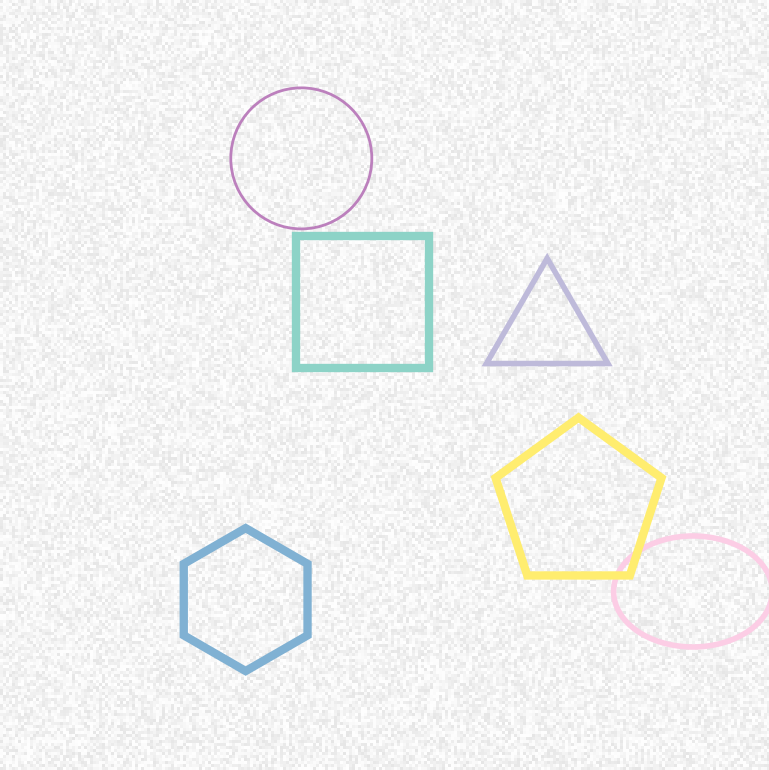[{"shape": "square", "thickness": 3, "radius": 0.43, "center": [0.471, 0.608]}, {"shape": "triangle", "thickness": 2, "radius": 0.46, "center": [0.711, 0.573]}, {"shape": "hexagon", "thickness": 3, "radius": 0.46, "center": [0.319, 0.221]}, {"shape": "oval", "thickness": 2, "radius": 0.51, "center": [0.9, 0.232]}, {"shape": "circle", "thickness": 1, "radius": 0.46, "center": [0.391, 0.794]}, {"shape": "pentagon", "thickness": 3, "radius": 0.57, "center": [0.751, 0.344]}]